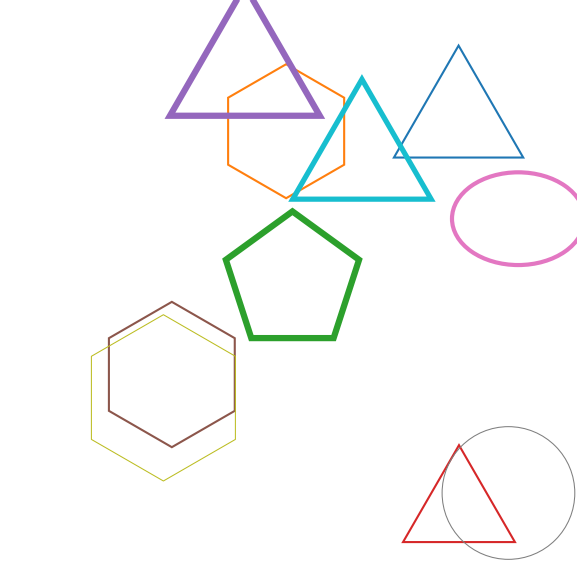[{"shape": "triangle", "thickness": 1, "radius": 0.65, "center": [0.794, 0.791]}, {"shape": "hexagon", "thickness": 1, "radius": 0.58, "center": [0.495, 0.772]}, {"shape": "pentagon", "thickness": 3, "radius": 0.61, "center": [0.506, 0.512]}, {"shape": "triangle", "thickness": 1, "radius": 0.56, "center": [0.795, 0.116]}, {"shape": "triangle", "thickness": 3, "radius": 0.75, "center": [0.424, 0.874]}, {"shape": "hexagon", "thickness": 1, "radius": 0.63, "center": [0.298, 0.351]}, {"shape": "oval", "thickness": 2, "radius": 0.57, "center": [0.897, 0.62]}, {"shape": "circle", "thickness": 0.5, "radius": 0.57, "center": [0.88, 0.145]}, {"shape": "hexagon", "thickness": 0.5, "radius": 0.72, "center": [0.283, 0.31]}, {"shape": "triangle", "thickness": 2.5, "radius": 0.69, "center": [0.627, 0.723]}]